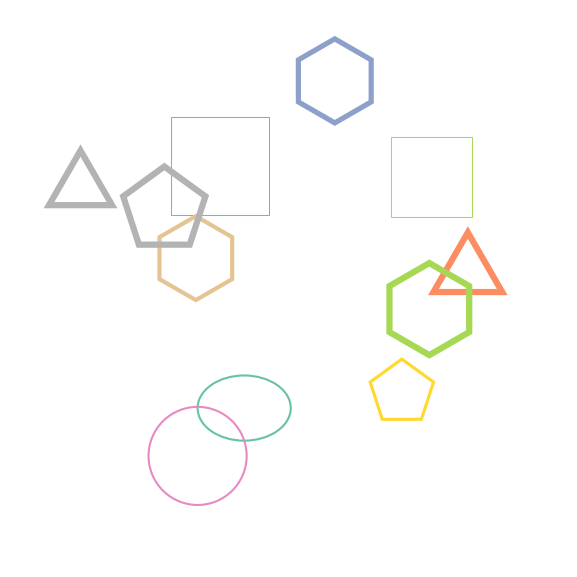[{"shape": "oval", "thickness": 1, "radius": 0.4, "center": [0.423, 0.293]}, {"shape": "square", "thickness": 0.5, "radius": 0.42, "center": [0.381, 0.712]}, {"shape": "triangle", "thickness": 3, "radius": 0.34, "center": [0.81, 0.528]}, {"shape": "hexagon", "thickness": 2.5, "radius": 0.36, "center": [0.58, 0.859]}, {"shape": "circle", "thickness": 1, "radius": 0.42, "center": [0.342, 0.21]}, {"shape": "hexagon", "thickness": 3, "radius": 0.4, "center": [0.743, 0.464]}, {"shape": "square", "thickness": 0.5, "radius": 0.35, "center": [0.747, 0.693]}, {"shape": "pentagon", "thickness": 1.5, "radius": 0.29, "center": [0.696, 0.32]}, {"shape": "hexagon", "thickness": 2, "radius": 0.36, "center": [0.339, 0.552]}, {"shape": "triangle", "thickness": 3, "radius": 0.32, "center": [0.139, 0.675]}, {"shape": "pentagon", "thickness": 3, "radius": 0.37, "center": [0.285, 0.636]}]